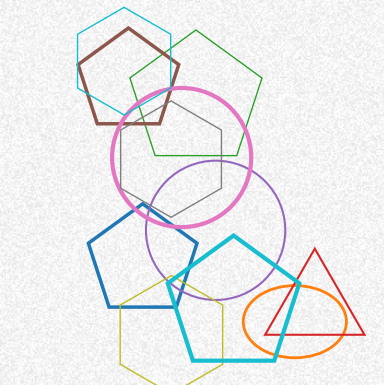[{"shape": "pentagon", "thickness": 2.5, "radius": 0.74, "center": [0.371, 0.322]}, {"shape": "oval", "thickness": 2, "radius": 0.67, "center": [0.766, 0.164]}, {"shape": "pentagon", "thickness": 1, "radius": 0.9, "center": [0.509, 0.742]}, {"shape": "triangle", "thickness": 1.5, "radius": 0.75, "center": [0.818, 0.205]}, {"shape": "circle", "thickness": 1.5, "radius": 0.9, "center": [0.56, 0.402]}, {"shape": "pentagon", "thickness": 2.5, "radius": 0.69, "center": [0.334, 0.79]}, {"shape": "circle", "thickness": 3, "radius": 0.9, "center": [0.472, 0.591]}, {"shape": "hexagon", "thickness": 1, "radius": 0.76, "center": [0.444, 0.587]}, {"shape": "hexagon", "thickness": 1, "radius": 0.77, "center": [0.445, 0.131]}, {"shape": "hexagon", "thickness": 1, "radius": 0.7, "center": [0.322, 0.841]}, {"shape": "pentagon", "thickness": 3, "radius": 0.9, "center": [0.607, 0.209]}]